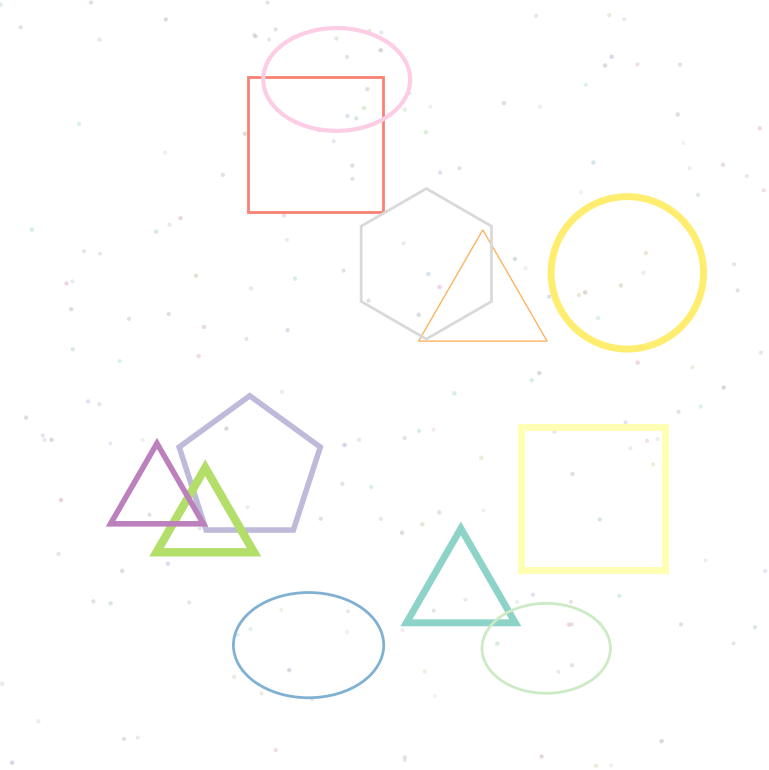[{"shape": "triangle", "thickness": 2.5, "radius": 0.41, "center": [0.599, 0.232]}, {"shape": "square", "thickness": 2.5, "radius": 0.47, "center": [0.77, 0.353]}, {"shape": "pentagon", "thickness": 2, "radius": 0.48, "center": [0.324, 0.39]}, {"shape": "square", "thickness": 1, "radius": 0.44, "center": [0.409, 0.812]}, {"shape": "oval", "thickness": 1, "radius": 0.49, "center": [0.401, 0.162]}, {"shape": "triangle", "thickness": 0.5, "radius": 0.48, "center": [0.627, 0.605]}, {"shape": "triangle", "thickness": 3, "radius": 0.37, "center": [0.267, 0.319]}, {"shape": "oval", "thickness": 1.5, "radius": 0.48, "center": [0.437, 0.897]}, {"shape": "hexagon", "thickness": 1, "radius": 0.49, "center": [0.554, 0.657]}, {"shape": "triangle", "thickness": 2, "radius": 0.35, "center": [0.204, 0.355]}, {"shape": "oval", "thickness": 1, "radius": 0.42, "center": [0.709, 0.158]}, {"shape": "circle", "thickness": 2.5, "radius": 0.49, "center": [0.815, 0.646]}]